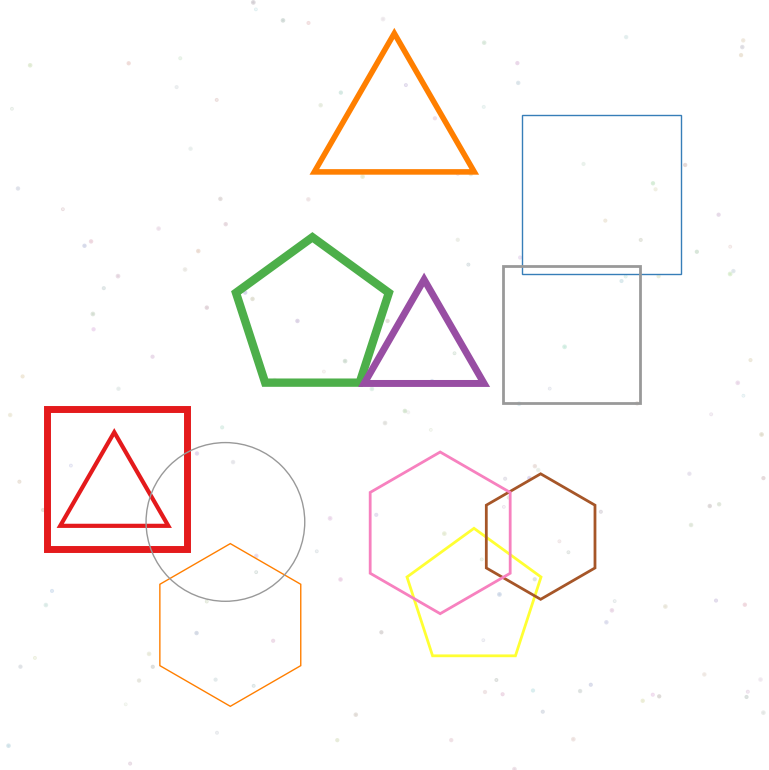[{"shape": "triangle", "thickness": 1.5, "radius": 0.41, "center": [0.148, 0.358]}, {"shape": "square", "thickness": 2.5, "radius": 0.45, "center": [0.152, 0.378]}, {"shape": "square", "thickness": 0.5, "radius": 0.52, "center": [0.781, 0.747]}, {"shape": "pentagon", "thickness": 3, "radius": 0.52, "center": [0.406, 0.588]}, {"shape": "triangle", "thickness": 2.5, "radius": 0.45, "center": [0.551, 0.547]}, {"shape": "hexagon", "thickness": 0.5, "radius": 0.53, "center": [0.299, 0.188]}, {"shape": "triangle", "thickness": 2, "radius": 0.6, "center": [0.512, 0.837]}, {"shape": "pentagon", "thickness": 1, "radius": 0.46, "center": [0.616, 0.222]}, {"shape": "hexagon", "thickness": 1, "radius": 0.41, "center": [0.702, 0.303]}, {"shape": "hexagon", "thickness": 1, "radius": 0.52, "center": [0.572, 0.308]}, {"shape": "square", "thickness": 1, "radius": 0.44, "center": [0.742, 0.566]}, {"shape": "circle", "thickness": 0.5, "radius": 0.52, "center": [0.293, 0.322]}]